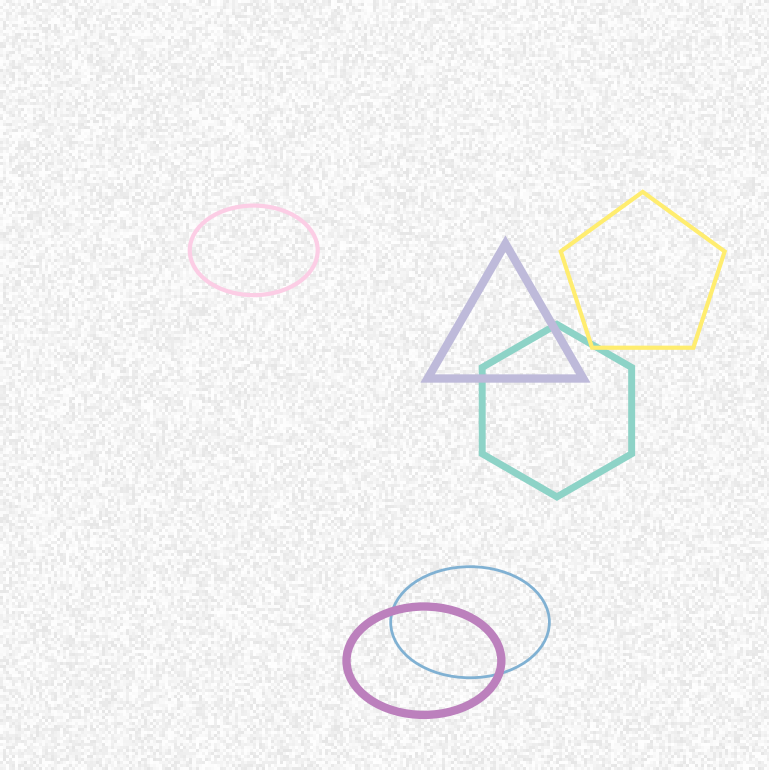[{"shape": "hexagon", "thickness": 2.5, "radius": 0.56, "center": [0.723, 0.467]}, {"shape": "triangle", "thickness": 3, "radius": 0.58, "center": [0.656, 0.567]}, {"shape": "oval", "thickness": 1, "radius": 0.52, "center": [0.61, 0.192]}, {"shape": "oval", "thickness": 1.5, "radius": 0.42, "center": [0.33, 0.675]}, {"shape": "oval", "thickness": 3, "radius": 0.5, "center": [0.551, 0.142]}, {"shape": "pentagon", "thickness": 1.5, "radius": 0.56, "center": [0.835, 0.639]}]